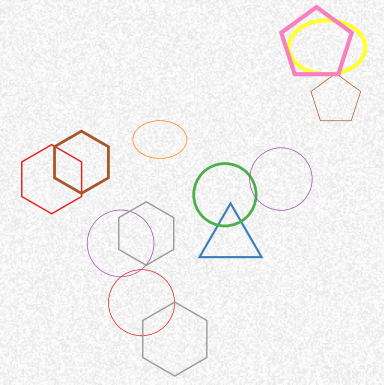[{"shape": "circle", "thickness": 0.5, "radius": 0.43, "center": [0.368, 0.214]}, {"shape": "hexagon", "thickness": 1, "radius": 0.45, "center": [0.134, 0.534]}, {"shape": "triangle", "thickness": 1.5, "radius": 0.47, "center": [0.599, 0.379]}, {"shape": "circle", "thickness": 2, "radius": 0.41, "center": [0.584, 0.494]}, {"shape": "circle", "thickness": 0.5, "radius": 0.41, "center": [0.73, 0.535]}, {"shape": "circle", "thickness": 0.5, "radius": 0.43, "center": [0.313, 0.368]}, {"shape": "oval", "thickness": 0.5, "radius": 0.35, "center": [0.415, 0.638]}, {"shape": "oval", "thickness": 3, "radius": 0.5, "center": [0.85, 0.877]}, {"shape": "hexagon", "thickness": 2, "radius": 0.4, "center": [0.212, 0.579]}, {"shape": "pentagon", "thickness": 0.5, "radius": 0.34, "center": [0.872, 0.741]}, {"shape": "pentagon", "thickness": 3, "radius": 0.48, "center": [0.822, 0.885]}, {"shape": "hexagon", "thickness": 1, "radius": 0.48, "center": [0.454, 0.119]}, {"shape": "hexagon", "thickness": 1, "radius": 0.41, "center": [0.38, 0.393]}]